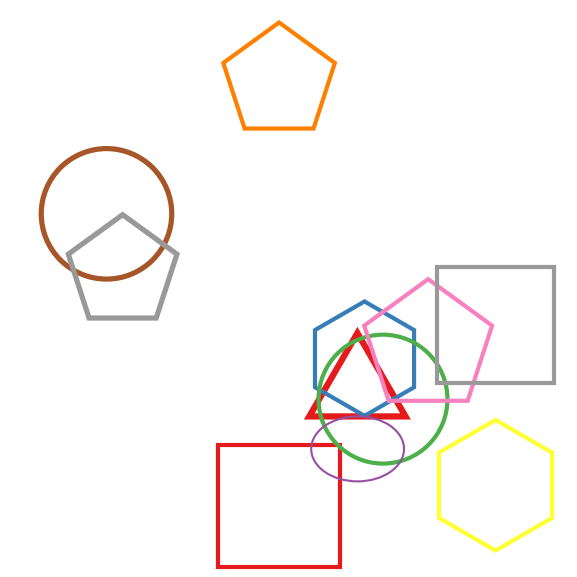[{"shape": "triangle", "thickness": 3, "radius": 0.48, "center": [0.619, 0.326]}, {"shape": "square", "thickness": 2, "radius": 0.53, "center": [0.483, 0.123]}, {"shape": "hexagon", "thickness": 2, "radius": 0.5, "center": [0.631, 0.378]}, {"shape": "circle", "thickness": 2, "radius": 0.56, "center": [0.663, 0.308]}, {"shape": "oval", "thickness": 1, "radius": 0.4, "center": [0.619, 0.222]}, {"shape": "pentagon", "thickness": 2, "radius": 0.51, "center": [0.483, 0.859]}, {"shape": "hexagon", "thickness": 2, "radius": 0.57, "center": [0.858, 0.159]}, {"shape": "circle", "thickness": 2.5, "radius": 0.56, "center": [0.184, 0.629]}, {"shape": "pentagon", "thickness": 2, "radius": 0.58, "center": [0.741, 0.399]}, {"shape": "square", "thickness": 2, "radius": 0.51, "center": [0.858, 0.436]}, {"shape": "pentagon", "thickness": 2.5, "radius": 0.49, "center": [0.212, 0.528]}]